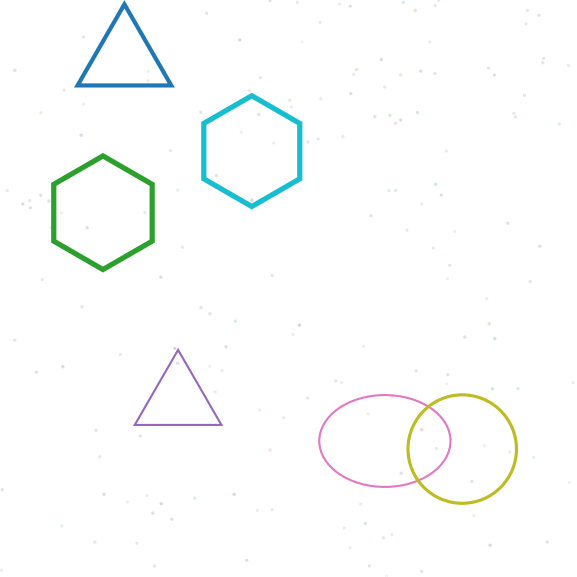[{"shape": "triangle", "thickness": 2, "radius": 0.47, "center": [0.215, 0.898]}, {"shape": "hexagon", "thickness": 2.5, "radius": 0.49, "center": [0.178, 0.631]}, {"shape": "triangle", "thickness": 1, "radius": 0.43, "center": [0.308, 0.307]}, {"shape": "oval", "thickness": 1, "radius": 0.57, "center": [0.666, 0.236]}, {"shape": "circle", "thickness": 1.5, "radius": 0.47, "center": [0.8, 0.222]}, {"shape": "hexagon", "thickness": 2.5, "radius": 0.48, "center": [0.436, 0.737]}]